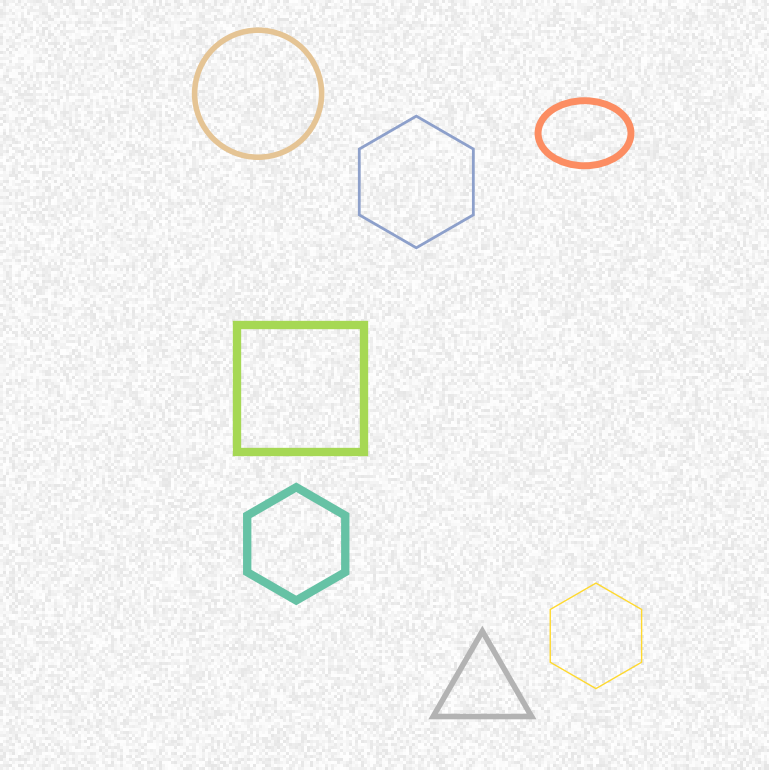[{"shape": "hexagon", "thickness": 3, "radius": 0.37, "center": [0.385, 0.294]}, {"shape": "oval", "thickness": 2.5, "radius": 0.3, "center": [0.759, 0.827]}, {"shape": "hexagon", "thickness": 1, "radius": 0.43, "center": [0.541, 0.764]}, {"shape": "square", "thickness": 3, "radius": 0.41, "center": [0.39, 0.496]}, {"shape": "hexagon", "thickness": 0.5, "radius": 0.34, "center": [0.774, 0.174]}, {"shape": "circle", "thickness": 2, "radius": 0.41, "center": [0.335, 0.878]}, {"shape": "triangle", "thickness": 2, "radius": 0.37, "center": [0.626, 0.106]}]